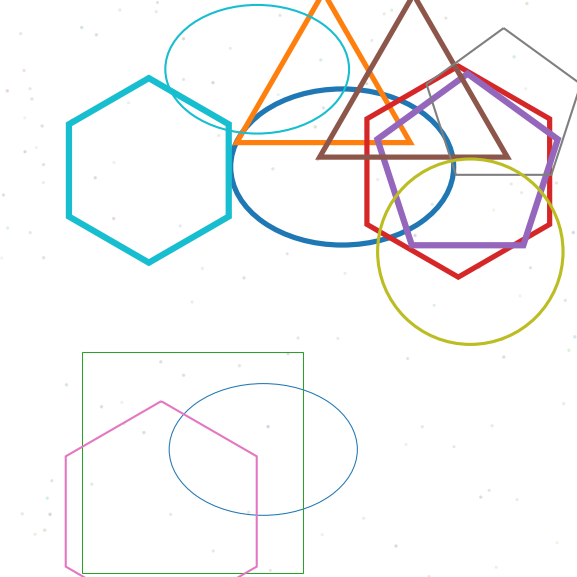[{"shape": "oval", "thickness": 2.5, "radius": 0.97, "center": [0.593, 0.71]}, {"shape": "oval", "thickness": 0.5, "radius": 0.81, "center": [0.456, 0.221]}, {"shape": "triangle", "thickness": 2.5, "radius": 0.87, "center": [0.56, 0.839]}, {"shape": "square", "thickness": 0.5, "radius": 0.96, "center": [0.333, 0.198]}, {"shape": "hexagon", "thickness": 2.5, "radius": 0.91, "center": [0.794, 0.702]}, {"shape": "pentagon", "thickness": 3, "radius": 0.82, "center": [0.81, 0.707]}, {"shape": "triangle", "thickness": 2.5, "radius": 0.94, "center": [0.716, 0.821]}, {"shape": "hexagon", "thickness": 1, "radius": 0.95, "center": [0.279, 0.113]}, {"shape": "pentagon", "thickness": 1, "radius": 0.7, "center": [0.872, 0.81]}, {"shape": "circle", "thickness": 1.5, "radius": 0.8, "center": [0.814, 0.563]}, {"shape": "hexagon", "thickness": 3, "radius": 0.8, "center": [0.258, 0.704]}, {"shape": "oval", "thickness": 1, "radius": 0.8, "center": [0.445, 0.879]}]